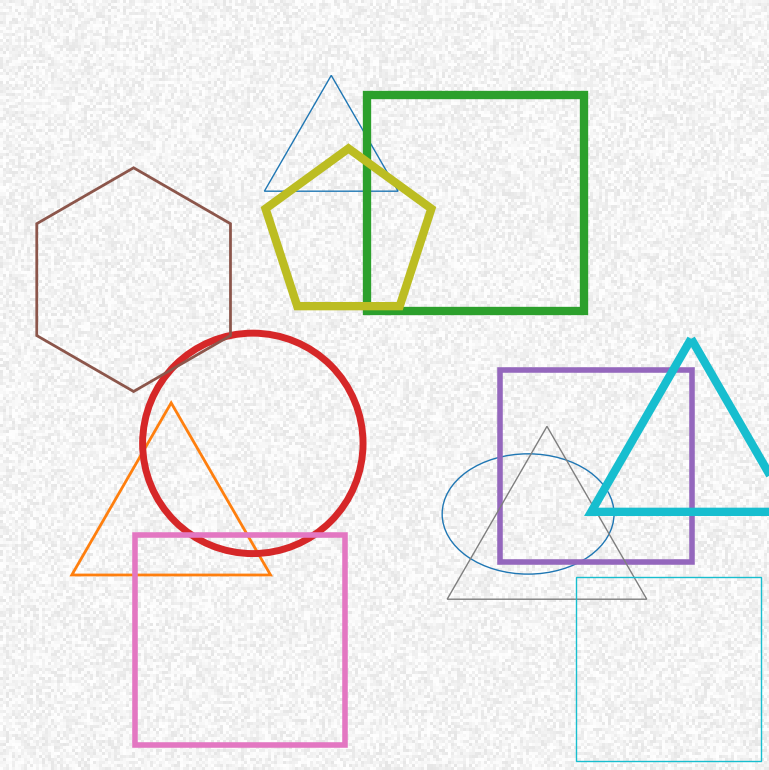[{"shape": "triangle", "thickness": 0.5, "radius": 0.5, "center": [0.43, 0.802]}, {"shape": "oval", "thickness": 0.5, "radius": 0.56, "center": [0.686, 0.333]}, {"shape": "triangle", "thickness": 1, "radius": 0.75, "center": [0.222, 0.328]}, {"shape": "square", "thickness": 3, "radius": 0.7, "center": [0.617, 0.736]}, {"shape": "circle", "thickness": 2.5, "radius": 0.72, "center": [0.328, 0.424]}, {"shape": "square", "thickness": 2, "radius": 0.62, "center": [0.774, 0.395]}, {"shape": "hexagon", "thickness": 1, "radius": 0.73, "center": [0.174, 0.637]}, {"shape": "square", "thickness": 2, "radius": 0.68, "center": [0.312, 0.169]}, {"shape": "triangle", "thickness": 0.5, "radius": 0.75, "center": [0.71, 0.297]}, {"shape": "pentagon", "thickness": 3, "radius": 0.57, "center": [0.453, 0.694]}, {"shape": "triangle", "thickness": 3, "radius": 0.75, "center": [0.898, 0.41]}, {"shape": "square", "thickness": 0.5, "radius": 0.6, "center": [0.868, 0.131]}]